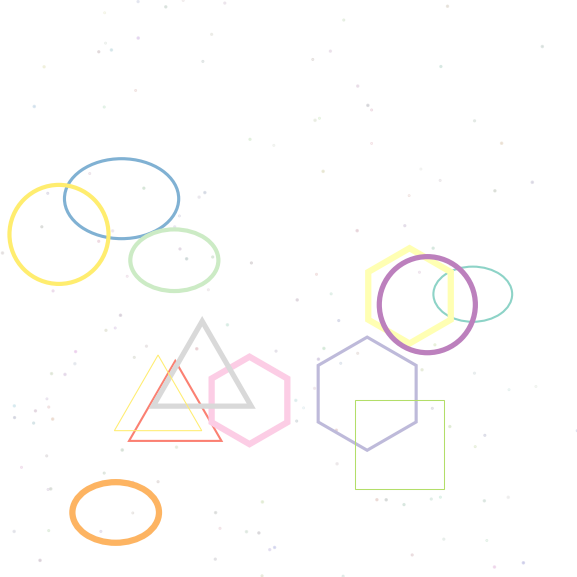[{"shape": "oval", "thickness": 1, "radius": 0.34, "center": [0.819, 0.49]}, {"shape": "hexagon", "thickness": 3, "radius": 0.41, "center": [0.709, 0.487]}, {"shape": "hexagon", "thickness": 1.5, "radius": 0.49, "center": [0.636, 0.317]}, {"shape": "triangle", "thickness": 1, "radius": 0.46, "center": [0.303, 0.282]}, {"shape": "oval", "thickness": 1.5, "radius": 0.49, "center": [0.211, 0.655]}, {"shape": "oval", "thickness": 3, "radius": 0.37, "center": [0.2, 0.112]}, {"shape": "square", "thickness": 0.5, "radius": 0.39, "center": [0.692, 0.229]}, {"shape": "hexagon", "thickness": 3, "radius": 0.38, "center": [0.432, 0.306]}, {"shape": "triangle", "thickness": 2.5, "radius": 0.49, "center": [0.35, 0.345]}, {"shape": "circle", "thickness": 2.5, "radius": 0.42, "center": [0.74, 0.472]}, {"shape": "oval", "thickness": 2, "radius": 0.38, "center": [0.302, 0.549]}, {"shape": "circle", "thickness": 2, "radius": 0.43, "center": [0.102, 0.593]}, {"shape": "triangle", "thickness": 0.5, "radius": 0.44, "center": [0.274, 0.297]}]